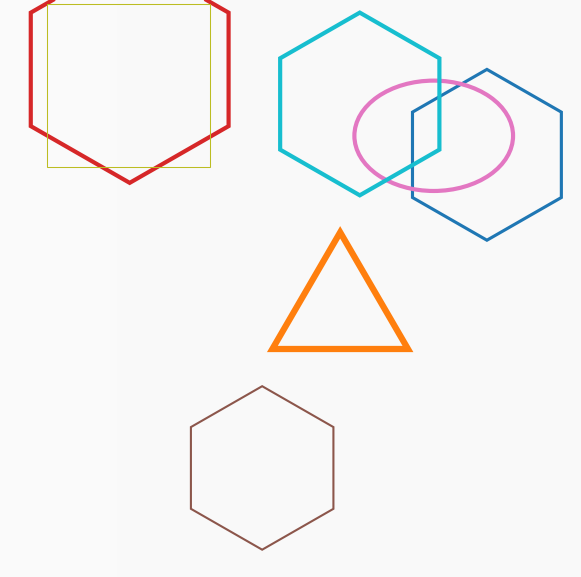[{"shape": "hexagon", "thickness": 1.5, "radius": 0.74, "center": [0.838, 0.731]}, {"shape": "triangle", "thickness": 3, "radius": 0.67, "center": [0.585, 0.462]}, {"shape": "hexagon", "thickness": 2, "radius": 0.98, "center": [0.223, 0.879]}, {"shape": "hexagon", "thickness": 1, "radius": 0.71, "center": [0.451, 0.189]}, {"shape": "oval", "thickness": 2, "radius": 0.68, "center": [0.746, 0.764]}, {"shape": "square", "thickness": 0.5, "radius": 0.7, "center": [0.221, 0.851]}, {"shape": "hexagon", "thickness": 2, "radius": 0.79, "center": [0.619, 0.819]}]